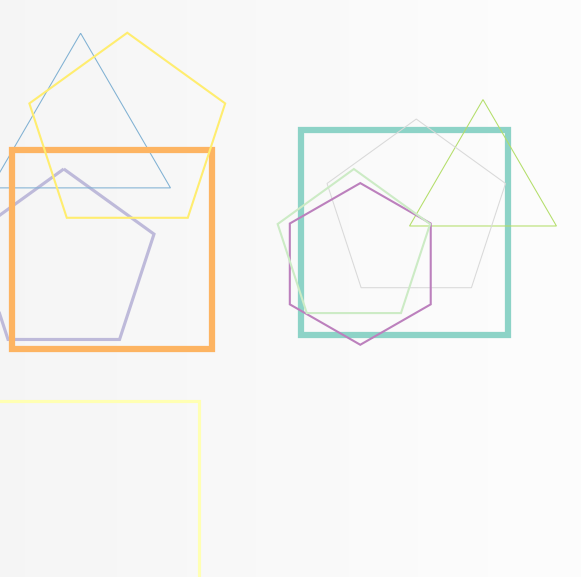[{"shape": "square", "thickness": 3, "radius": 0.89, "center": [0.696, 0.596]}, {"shape": "square", "thickness": 1.5, "radius": 0.95, "center": [0.153, 0.116]}, {"shape": "pentagon", "thickness": 1.5, "radius": 0.82, "center": [0.11, 0.543]}, {"shape": "triangle", "thickness": 0.5, "radius": 0.89, "center": [0.139, 0.763]}, {"shape": "square", "thickness": 3, "radius": 0.86, "center": [0.192, 0.567]}, {"shape": "triangle", "thickness": 0.5, "radius": 0.73, "center": [0.831, 0.681]}, {"shape": "pentagon", "thickness": 0.5, "radius": 0.81, "center": [0.716, 0.632]}, {"shape": "hexagon", "thickness": 1, "radius": 0.7, "center": [0.62, 0.542]}, {"shape": "pentagon", "thickness": 1, "radius": 0.69, "center": [0.609, 0.569]}, {"shape": "pentagon", "thickness": 1, "radius": 0.89, "center": [0.219, 0.765]}]